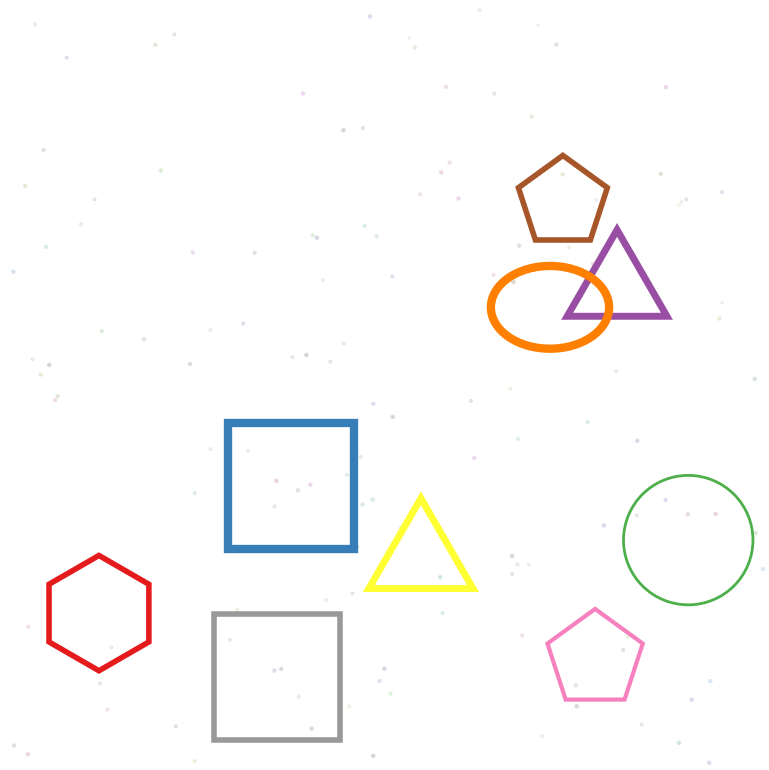[{"shape": "hexagon", "thickness": 2, "radius": 0.37, "center": [0.129, 0.204]}, {"shape": "square", "thickness": 3, "radius": 0.41, "center": [0.378, 0.369]}, {"shape": "circle", "thickness": 1, "radius": 0.42, "center": [0.894, 0.299]}, {"shape": "triangle", "thickness": 2.5, "radius": 0.37, "center": [0.801, 0.627]}, {"shape": "oval", "thickness": 3, "radius": 0.38, "center": [0.714, 0.601]}, {"shape": "triangle", "thickness": 2.5, "radius": 0.39, "center": [0.547, 0.275]}, {"shape": "pentagon", "thickness": 2, "radius": 0.3, "center": [0.731, 0.737]}, {"shape": "pentagon", "thickness": 1.5, "radius": 0.33, "center": [0.773, 0.144]}, {"shape": "square", "thickness": 2, "radius": 0.41, "center": [0.359, 0.121]}]